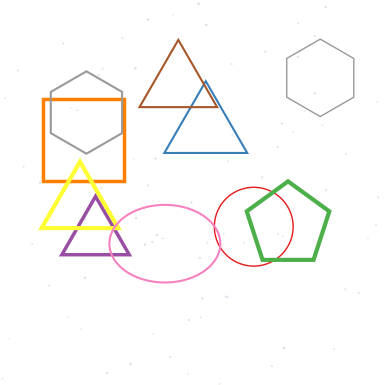[{"shape": "circle", "thickness": 1, "radius": 0.51, "center": [0.659, 0.411]}, {"shape": "triangle", "thickness": 1.5, "radius": 0.62, "center": [0.534, 0.665]}, {"shape": "pentagon", "thickness": 3, "radius": 0.56, "center": [0.748, 0.416]}, {"shape": "triangle", "thickness": 2.5, "radius": 0.51, "center": [0.248, 0.389]}, {"shape": "square", "thickness": 2.5, "radius": 0.53, "center": [0.216, 0.636]}, {"shape": "triangle", "thickness": 3, "radius": 0.57, "center": [0.208, 0.465]}, {"shape": "triangle", "thickness": 1.5, "radius": 0.58, "center": [0.463, 0.78]}, {"shape": "oval", "thickness": 1.5, "radius": 0.72, "center": [0.428, 0.367]}, {"shape": "hexagon", "thickness": 1.5, "radius": 0.53, "center": [0.225, 0.708]}, {"shape": "hexagon", "thickness": 1, "radius": 0.5, "center": [0.832, 0.798]}]